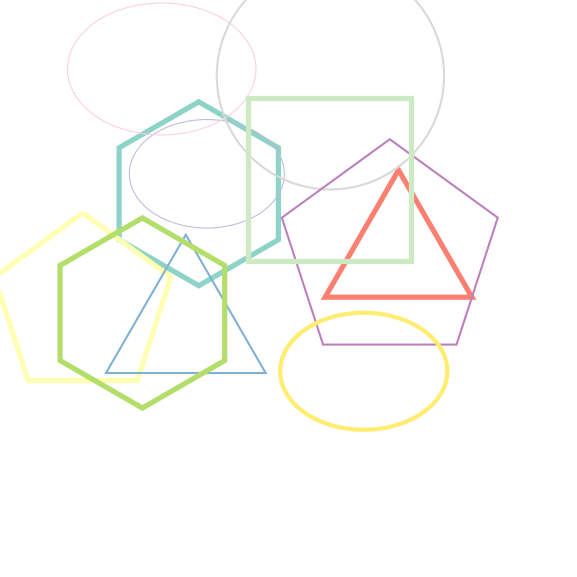[{"shape": "hexagon", "thickness": 2.5, "radius": 0.8, "center": [0.344, 0.664]}, {"shape": "pentagon", "thickness": 2.5, "radius": 0.8, "center": [0.143, 0.47]}, {"shape": "oval", "thickness": 0.5, "radius": 0.67, "center": [0.358, 0.698]}, {"shape": "triangle", "thickness": 2.5, "radius": 0.73, "center": [0.69, 0.558]}, {"shape": "triangle", "thickness": 1, "radius": 0.8, "center": [0.322, 0.433]}, {"shape": "hexagon", "thickness": 2.5, "radius": 0.82, "center": [0.247, 0.457]}, {"shape": "oval", "thickness": 0.5, "radius": 0.82, "center": [0.28, 0.88]}, {"shape": "circle", "thickness": 1, "radius": 0.98, "center": [0.572, 0.868]}, {"shape": "pentagon", "thickness": 1, "radius": 0.98, "center": [0.675, 0.561]}, {"shape": "square", "thickness": 2.5, "radius": 0.71, "center": [0.57, 0.688]}, {"shape": "oval", "thickness": 2, "radius": 0.72, "center": [0.63, 0.356]}]